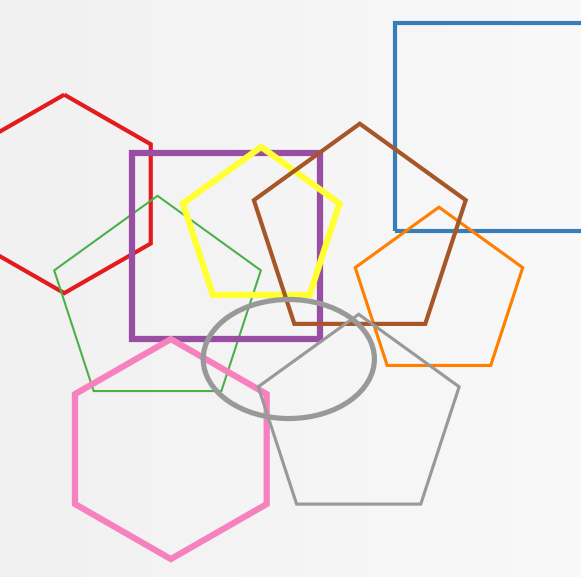[{"shape": "hexagon", "thickness": 2, "radius": 0.86, "center": [0.111, 0.663]}, {"shape": "square", "thickness": 2, "radius": 0.9, "center": [0.86, 0.78]}, {"shape": "pentagon", "thickness": 1, "radius": 0.93, "center": [0.271, 0.473]}, {"shape": "square", "thickness": 3, "radius": 0.81, "center": [0.389, 0.573]}, {"shape": "pentagon", "thickness": 1.5, "radius": 0.76, "center": [0.755, 0.489]}, {"shape": "pentagon", "thickness": 3, "radius": 0.71, "center": [0.449, 0.603]}, {"shape": "pentagon", "thickness": 2, "radius": 0.96, "center": [0.619, 0.593]}, {"shape": "hexagon", "thickness": 3, "radius": 0.95, "center": [0.294, 0.222]}, {"shape": "oval", "thickness": 2.5, "radius": 0.74, "center": [0.497, 0.377]}, {"shape": "pentagon", "thickness": 1.5, "radius": 0.91, "center": [0.617, 0.273]}]